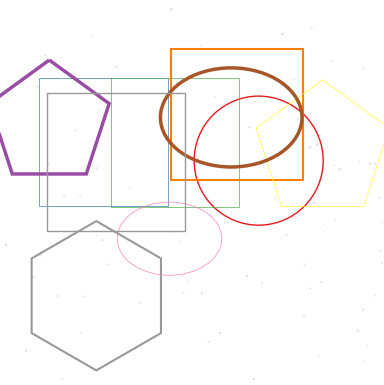[{"shape": "circle", "thickness": 1, "radius": 0.84, "center": [0.672, 0.583]}, {"shape": "square", "thickness": 0.5, "radius": 0.83, "center": [0.269, 0.631]}, {"shape": "square", "thickness": 0.5, "radius": 0.84, "center": [0.455, 0.63]}, {"shape": "pentagon", "thickness": 2.5, "radius": 0.82, "center": [0.128, 0.68]}, {"shape": "square", "thickness": 1.5, "radius": 0.85, "center": [0.616, 0.702]}, {"shape": "pentagon", "thickness": 0.5, "radius": 0.91, "center": [0.838, 0.611]}, {"shape": "oval", "thickness": 2.5, "radius": 0.92, "center": [0.601, 0.695]}, {"shape": "oval", "thickness": 0.5, "radius": 0.68, "center": [0.44, 0.38]}, {"shape": "hexagon", "thickness": 1.5, "radius": 0.97, "center": [0.25, 0.232]}, {"shape": "square", "thickness": 1, "radius": 0.9, "center": [0.302, 0.579]}]